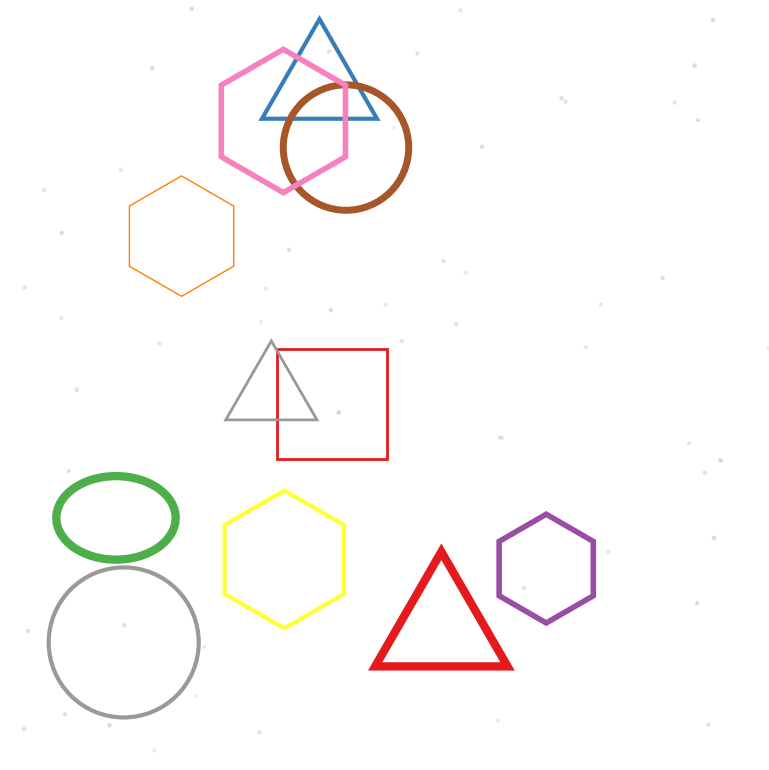[{"shape": "triangle", "thickness": 3, "radius": 0.5, "center": [0.573, 0.184]}, {"shape": "square", "thickness": 1, "radius": 0.36, "center": [0.431, 0.475]}, {"shape": "triangle", "thickness": 1.5, "radius": 0.43, "center": [0.415, 0.889]}, {"shape": "oval", "thickness": 3, "radius": 0.39, "center": [0.151, 0.327]}, {"shape": "hexagon", "thickness": 2, "radius": 0.35, "center": [0.709, 0.262]}, {"shape": "hexagon", "thickness": 0.5, "radius": 0.39, "center": [0.236, 0.693]}, {"shape": "hexagon", "thickness": 1.5, "radius": 0.45, "center": [0.369, 0.273]}, {"shape": "circle", "thickness": 2.5, "radius": 0.41, "center": [0.449, 0.808]}, {"shape": "hexagon", "thickness": 2, "radius": 0.47, "center": [0.368, 0.843]}, {"shape": "circle", "thickness": 1.5, "radius": 0.49, "center": [0.161, 0.166]}, {"shape": "triangle", "thickness": 1, "radius": 0.34, "center": [0.352, 0.489]}]